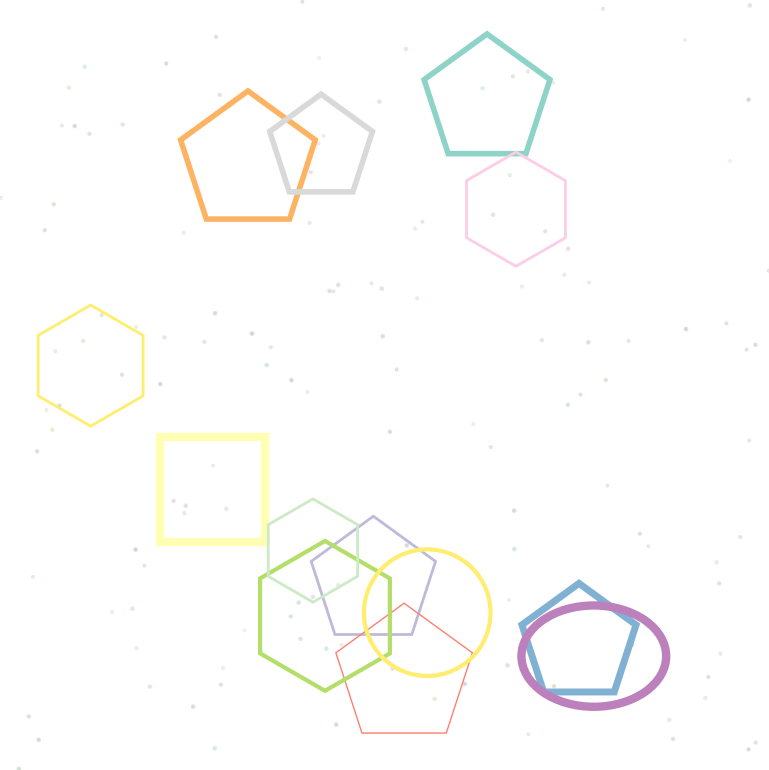[{"shape": "pentagon", "thickness": 2, "radius": 0.43, "center": [0.633, 0.87]}, {"shape": "square", "thickness": 3, "radius": 0.34, "center": [0.276, 0.364]}, {"shape": "pentagon", "thickness": 1, "radius": 0.42, "center": [0.485, 0.245]}, {"shape": "pentagon", "thickness": 0.5, "radius": 0.47, "center": [0.525, 0.123]}, {"shape": "pentagon", "thickness": 2.5, "radius": 0.39, "center": [0.752, 0.164]}, {"shape": "pentagon", "thickness": 2, "radius": 0.46, "center": [0.322, 0.79]}, {"shape": "hexagon", "thickness": 1.5, "radius": 0.49, "center": [0.422, 0.2]}, {"shape": "hexagon", "thickness": 1, "radius": 0.37, "center": [0.67, 0.728]}, {"shape": "pentagon", "thickness": 2, "radius": 0.35, "center": [0.417, 0.808]}, {"shape": "oval", "thickness": 3, "radius": 0.47, "center": [0.771, 0.148]}, {"shape": "hexagon", "thickness": 1, "radius": 0.34, "center": [0.406, 0.285]}, {"shape": "hexagon", "thickness": 1, "radius": 0.39, "center": [0.118, 0.525]}, {"shape": "circle", "thickness": 1.5, "radius": 0.41, "center": [0.555, 0.204]}]